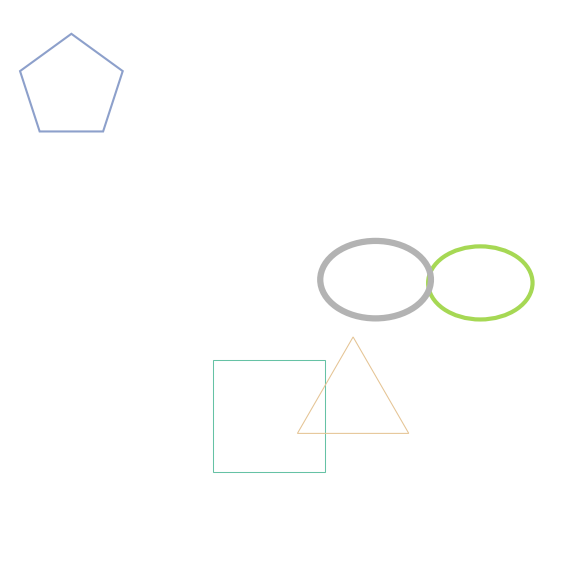[{"shape": "square", "thickness": 0.5, "radius": 0.49, "center": [0.465, 0.279]}, {"shape": "pentagon", "thickness": 1, "radius": 0.47, "center": [0.124, 0.847]}, {"shape": "oval", "thickness": 2, "radius": 0.45, "center": [0.832, 0.509]}, {"shape": "triangle", "thickness": 0.5, "radius": 0.56, "center": [0.611, 0.304]}, {"shape": "oval", "thickness": 3, "radius": 0.48, "center": [0.65, 0.515]}]